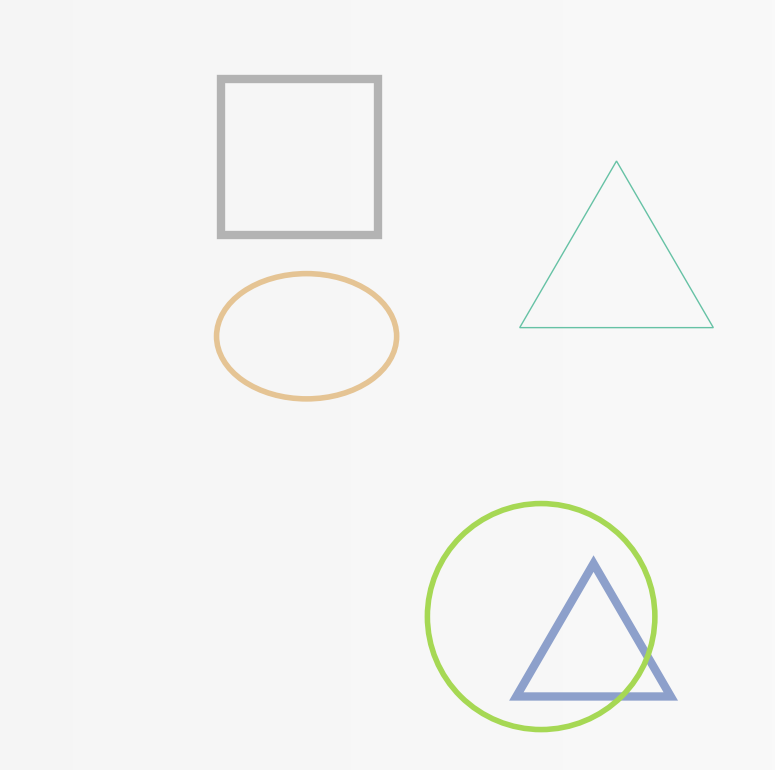[{"shape": "triangle", "thickness": 0.5, "radius": 0.72, "center": [0.795, 0.647]}, {"shape": "triangle", "thickness": 3, "radius": 0.58, "center": [0.766, 0.153]}, {"shape": "circle", "thickness": 2, "radius": 0.73, "center": [0.698, 0.199]}, {"shape": "oval", "thickness": 2, "radius": 0.58, "center": [0.396, 0.563]}, {"shape": "square", "thickness": 3, "radius": 0.51, "center": [0.386, 0.796]}]